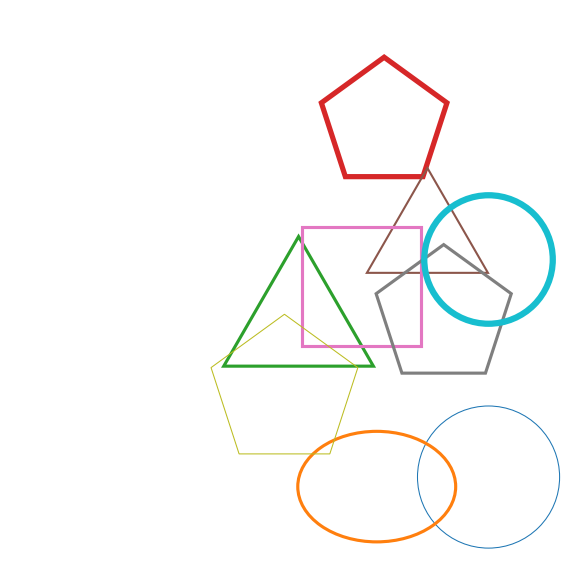[{"shape": "circle", "thickness": 0.5, "radius": 0.62, "center": [0.846, 0.173]}, {"shape": "oval", "thickness": 1.5, "radius": 0.68, "center": [0.652, 0.157]}, {"shape": "triangle", "thickness": 1.5, "radius": 0.75, "center": [0.517, 0.44]}, {"shape": "pentagon", "thickness": 2.5, "radius": 0.57, "center": [0.665, 0.786]}, {"shape": "triangle", "thickness": 1, "radius": 0.61, "center": [0.74, 0.587]}, {"shape": "square", "thickness": 1.5, "radius": 0.52, "center": [0.627, 0.503]}, {"shape": "pentagon", "thickness": 1.5, "radius": 0.62, "center": [0.768, 0.453]}, {"shape": "pentagon", "thickness": 0.5, "radius": 0.67, "center": [0.493, 0.321]}, {"shape": "circle", "thickness": 3, "radius": 0.56, "center": [0.846, 0.55]}]